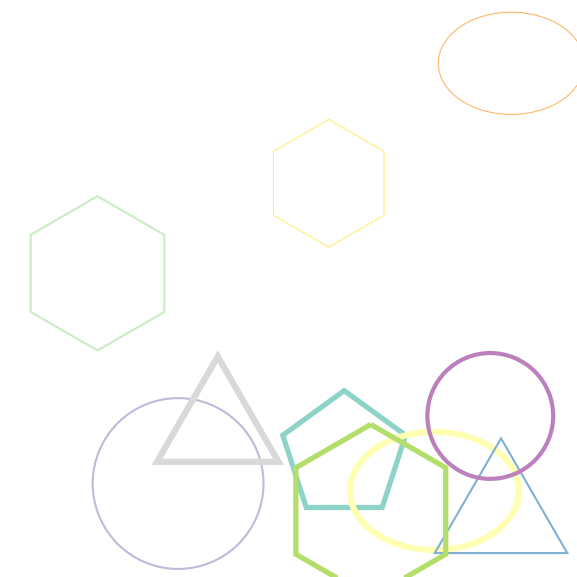[{"shape": "pentagon", "thickness": 2.5, "radius": 0.56, "center": [0.596, 0.211]}, {"shape": "oval", "thickness": 3, "radius": 0.73, "center": [0.752, 0.149]}, {"shape": "circle", "thickness": 1, "radius": 0.74, "center": [0.308, 0.162]}, {"shape": "triangle", "thickness": 1, "radius": 0.66, "center": [0.868, 0.108]}, {"shape": "oval", "thickness": 0.5, "radius": 0.63, "center": [0.885, 0.89]}, {"shape": "hexagon", "thickness": 2.5, "radius": 0.75, "center": [0.642, 0.114]}, {"shape": "triangle", "thickness": 3, "radius": 0.61, "center": [0.377, 0.26]}, {"shape": "circle", "thickness": 2, "radius": 0.54, "center": [0.849, 0.279]}, {"shape": "hexagon", "thickness": 1, "radius": 0.67, "center": [0.169, 0.526]}, {"shape": "hexagon", "thickness": 0.5, "radius": 0.55, "center": [0.569, 0.682]}]